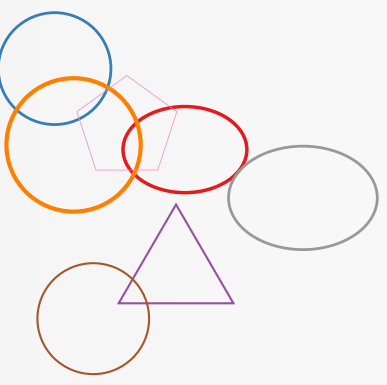[{"shape": "oval", "thickness": 2.5, "radius": 0.8, "center": [0.477, 0.611]}, {"shape": "circle", "thickness": 2, "radius": 0.73, "center": [0.141, 0.822]}, {"shape": "triangle", "thickness": 1.5, "radius": 0.86, "center": [0.454, 0.298]}, {"shape": "circle", "thickness": 3, "radius": 0.87, "center": [0.19, 0.624]}, {"shape": "circle", "thickness": 1.5, "radius": 0.72, "center": [0.241, 0.172]}, {"shape": "pentagon", "thickness": 0.5, "radius": 0.68, "center": [0.327, 0.668]}, {"shape": "oval", "thickness": 2, "radius": 0.96, "center": [0.782, 0.486]}]